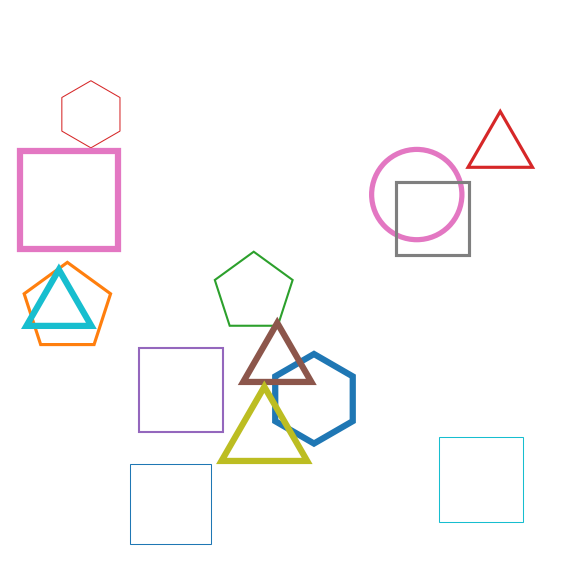[{"shape": "hexagon", "thickness": 3, "radius": 0.39, "center": [0.544, 0.309]}, {"shape": "square", "thickness": 0.5, "radius": 0.35, "center": [0.295, 0.126]}, {"shape": "pentagon", "thickness": 1.5, "radius": 0.39, "center": [0.117, 0.466]}, {"shape": "pentagon", "thickness": 1, "radius": 0.35, "center": [0.439, 0.492]}, {"shape": "hexagon", "thickness": 0.5, "radius": 0.29, "center": [0.157, 0.801]}, {"shape": "triangle", "thickness": 1.5, "radius": 0.32, "center": [0.866, 0.742]}, {"shape": "square", "thickness": 1, "radius": 0.36, "center": [0.314, 0.324]}, {"shape": "triangle", "thickness": 3, "radius": 0.34, "center": [0.48, 0.372]}, {"shape": "square", "thickness": 3, "radius": 0.43, "center": [0.12, 0.653]}, {"shape": "circle", "thickness": 2.5, "radius": 0.39, "center": [0.722, 0.662]}, {"shape": "square", "thickness": 1.5, "radius": 0.31, "center": [0.749, 0.621]}, {"shape": "triangle", "thickness": 3, "radius": 0.43, "center": [0.458, 0.244]}, {"shape": "square", "thickness": 0.5, "radius": 0.37, "center": [0.833, 0.169]}, {"shape": "triangle", "thickness": 3, "radius": 0.32, "center": [0.102, 0.467]}]